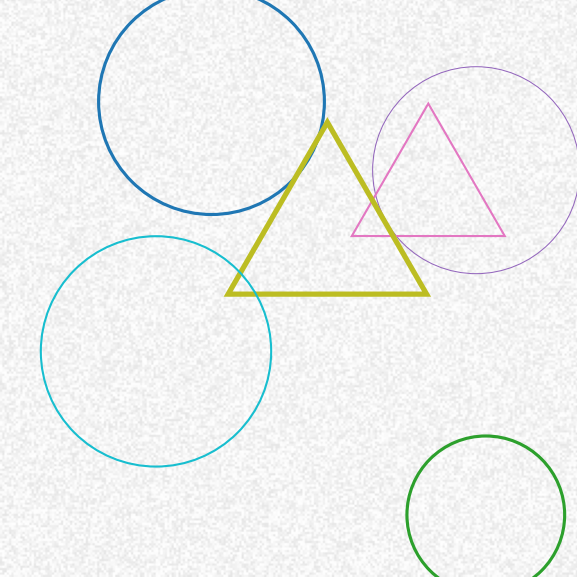[{"shape": "circle", "thickness": 1.5, "radius": 0.98, "center": [0.366, 0.823]}, {"shape": "circle", "thickness": 1.5, "radius": 0.68, "center": [0.841, 0.108]}, {"shape": "circle", "thickness": 0.5, "radius": 0.9, "center": [0.824, 0.704]}, {"shape": "triangle", "thickness": 1, "radius": 0.76, "center": [0.742, 0.667]}, {"shape": "triangle", "thickness": 2.5, "radius": 0.99, "center": [0.567, 0.589]}, {"shape": "circle", "thickness": 1, "radius": 1.0, "center": [0.27, 0.391]}]